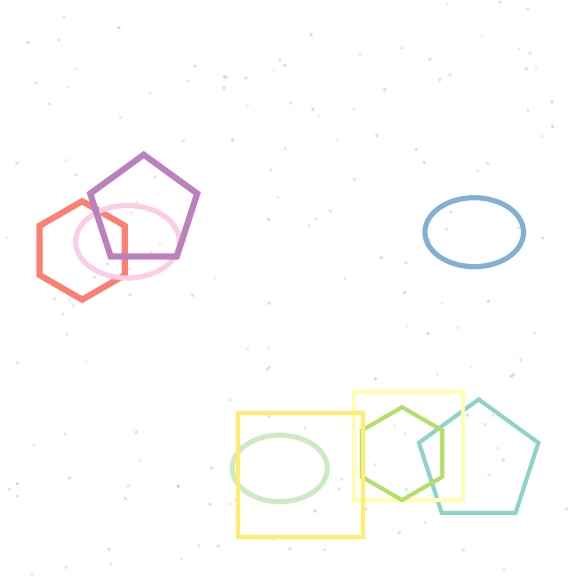[{"shape": "pentagon", "thickness": 2, "radius": 0.54, "center": [0.829, 0.199]}, {"shape": "square", "thickness": 2, "radius": 0.47, "center": [0.708, 0.226]}, {"shape": "hexagon", "thickness": 3, "radius": 0.43, "center": [0.142, 0.565]}, {"shape": "oval", "thickness": 2.5, "radius": 0.43, "center": [0.821, 0.597]}, {"shape": "hexagon", "thickness": 2, "radius": 0.4, "center": [0.696, 0.214]}, {"shape": "oval", "thickness": 2.5, "radius": 0.45, "center": [0.221, 0.581]}, {"shape": "pentagon", "thickness": 3, "radius": 0.49, "center": [0.249, 0.634]}, {"shape": "oval", "thickness": 2.5, "radius": 0.41, "center": [0.484, 0.188]}, {"shape": "square", "thickness": 2, "radius": 0.54, "center": [0.521, 0.177]}]